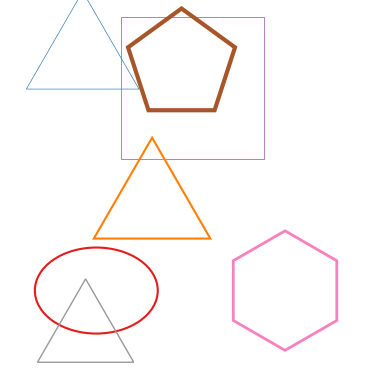[{"shape": "oval", "thickness": 1.5, "radius": 0.8, "center": [0.25, 0.245]}, {"shape": "triangle", "thickness": 0.5, "radius": 0.84, "center": [0.215, 0.853]}, {"shape": "square", "thickness": 0.5, "radius": 0.92, "center": [0.5, 0.772]}, {"shape": "triangle", "thickness": 1.5, "radius": 0.87, "center": [0.395, 0.468]}, {"shape": "pentagon", "thickness": 3, "radius": 0.73, "center": [0.471, 0.832]}, {"shape": "hexagon", "thickness": 2, "radius": 0.78, "center": [0.74, 0.245]}, {"shape": "triangle", "thickness": 1, "radius": 0.72, "center": [0.222, 0.131]}]